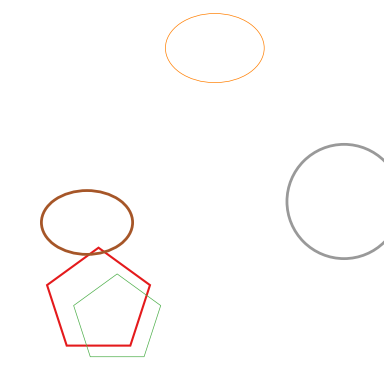[{"shape": "pentagon", "thickness": 1.5, "radius": 0.7, "center": [0.256, 0.216]}, {"shape": "pentagon", "thickness": 0.5, "radius": 0.59, "center": [0.304, 0.17]}, {"shape": "oval", "thickness": 0.5, "radius": 0.64, "center": [0.558, 0.875]}, {"shape": "oval", "thickness": 2, "radius": 0.59, "center": [0.226, 0.422]}, {"shape": "circle", "thickness": 2, "radius": 0.74, "center": [0.894, 0.477]}]